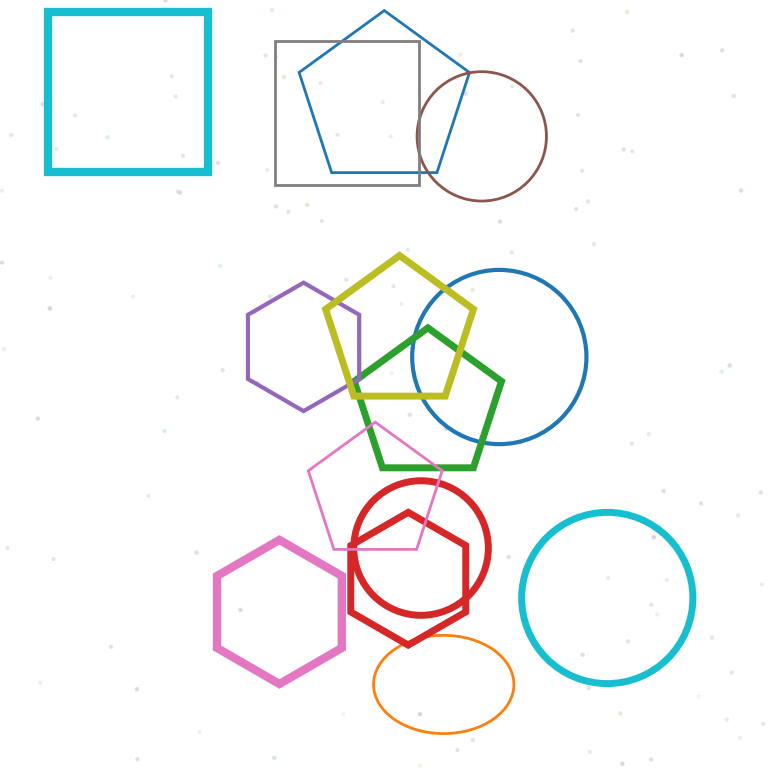[{"shape": "pentagon", "thickness": 1, "radius": 0.58, "center": [0.499, 0.87]}, {"shape": "circle", "thickness": 1.5, "radius": 0.57, "center": [0.648, 0.536]}, {"shape": "oval", "thickness": 1, "radius": 0.46, "center": [0.576, 0.111]}, {"shape": "pentagon", "thickness": 2.5, "radius": 0.5, "center": [0.556, 0.474]}, {"shape": "hexagon", "thickness": 2.5, "radius": 0.43, "center": [0.53, 0.248]}, {"shape": "circle", "thickness": 2.5, "radius": 0.44, "center": [0.547, 0.288]}, {"shape": "hexagon", "thickness": 1.5, "radius": 0.42, "center": [0.394, 0.549]}, {"shape": "circle", "thickness": 1, "radius": 0.42, "center": [0.626, 0.823]}, {"shape": "pentagon", "thickness": 1, "radius": 0.46, "center": [0.487, 0.36]}, {"shape": "hexagon", "thickness": 3, "radius": 0.47, "center": [0.363, 0.205]}, {"shape": "square", "thickness": 1, "radius": 0.47, "center": [0.451, 0.853]}, {"shape": "pentagon", "thickness": 2.5, "radius": 0.5, "center": [0.519, 0.567]}, {"shape": "circle", "thickness": 2.5, "radius": 0.56, "center": [0.789, 0.223]}, {"shape": "square", "thickness": 3, "radius": 0.52, "center": [0.166, 0.881]}]